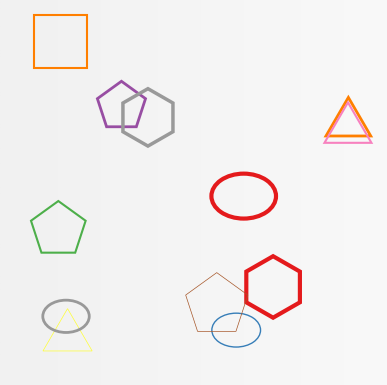[{"shape": "hexagon", "thickness": 3, "radius": 0.4, "center": [0.705, 0.255]}, {"shape": "oval", "thickness": 3, "radius": 0.42, "center": [0.629, 0.491]}, {"shape": "oval", "thickness": 1, "radius": 0.31, "center": [0.61, 0.143]}, {"shape": "pentagon", "thickness": 1.5, "radius": 0.37, "center": [0.151, 0.404]}, {"shape": "pentagon", "thickness": 2, "radius": 0.33, "center": [0.313, 0.724]}, {"shape": "square", "thickness": 1.5, "radius": 0.34, "center": [0.157, 0.892]}, {"shape": "triangle", "thickness": 2, "radius": 0.33, "center": [0.899, 0.68]}, {"shape": "triangle", "thickness": 0.5, "radius": 0.37, "center": [0.174, 0.125]}, {"shape": "pentagon", "thickness": 0.5, "radius": 0.42, "center": [0.559, 0.208]}, {"shape": "triangle", "thickness": 1.5, "radius": 0.35, "center": [0.898, 0.664]}, {"shape": "hexagon", "thickness": 2.5, "radius": 0.37, "center": [0.382, 0.695]}, {"shape": "oval", "thickness": 2, "radius": 0.3, "center": [0.17, 0.178]}]